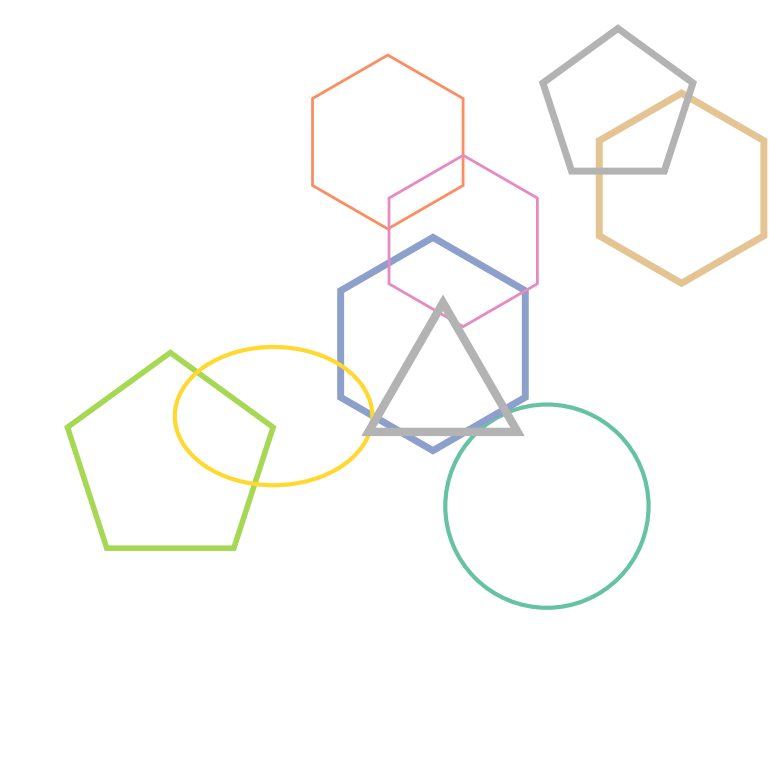[{"shape": "circle", "thickness": 1.5, "radius": 0.66, "center": [0.71, 0.343]}, {"shape": "hexagon", "thickness": 1, "radius": 0.56, "center": [0.504, 0.816]}, {"shape": "hexagon", "thickness": 2.5, "radius": 0.69, "center": [0.562, 0.553]}, {"shape": "hexagon", "thickness": 1, "radius": 0.56, "center": [0.602, 0.687]}, {"shape": "pentagon", "thickness": 2, "radius": 0.7, "center": [0.221, 0.402]}, {"shape": "oval", "thickness": 1.5, "radius": 0.64, "center": [0.355, 0.46]}, {"shape": "hexagon", "thickness": 2.5, "radius": 0.62, "center": [0.885, 0.756]}, {"shape": "pentagon", "thickness": 2.5, "radius": 0.51, "center": [0.803, 0.861]}, {"shape": "triangle", "thickness": 3, "radius": 0.56, "center": [0.575, 0.495]}]